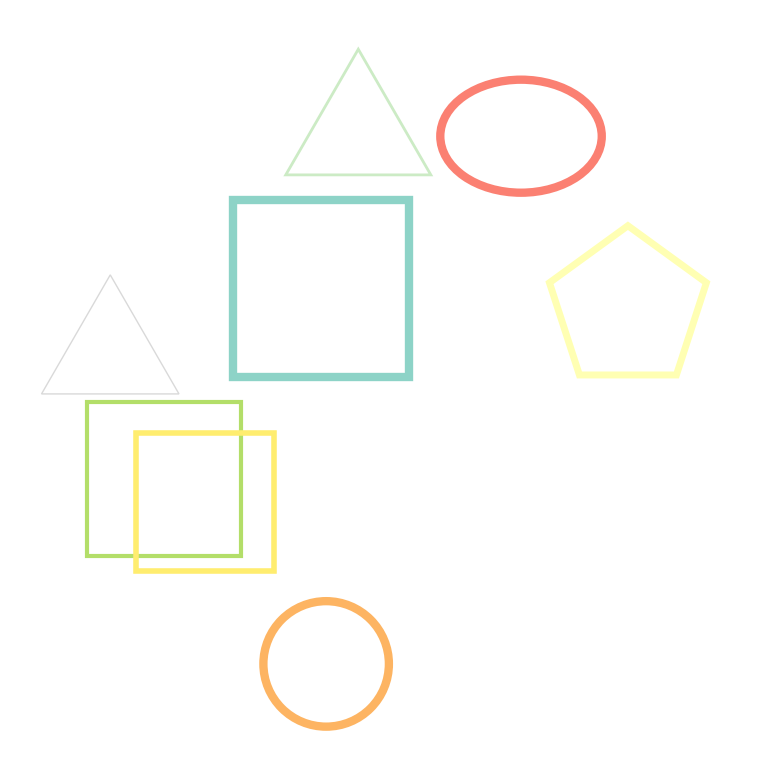[{"shape": "square", "thickness": 3, "radius": 0.57, "center": [0.417, 0.625]}, {"shape": "pentagon", "thickness": 2.5, "radius": 0.54, "center": [0.815, 0.6]}, {"shape": "oval", "thickness": 3, "radius": 0.52, "center": [0.677, 0.823]}, {"shape": "circle", "thickness": 3, "radius": 0.41, "center": [0.424, 0.138]}, {"shape": "square", "thickness": 1.5, "radius": 0.5, "center": [0.213, 0.378]}, {"shape": "triangle", "thickness": 0.5, "radius": 0.52, "center": [0.143, 0.54]}, {"shape": "triangle", "thickness": 1, "radius": 0.54, "center": [0.465, 0.827]}, {"shape": "square", "thickness": 2, "radius": 0.45, "center": [0.267, 0.348]}]